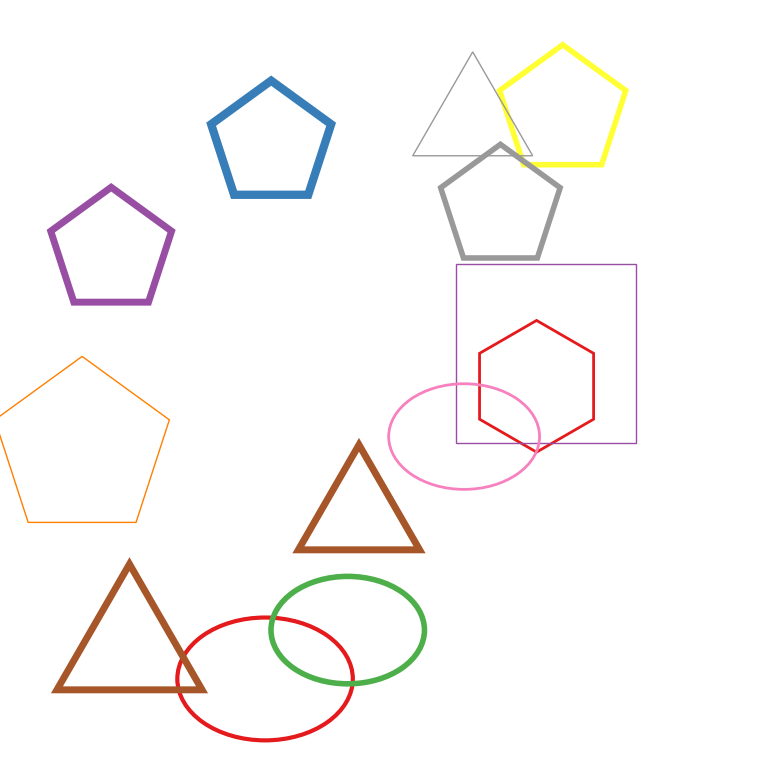[{"shape": "oval", "thickness": 1.5, "radius": 0.57, "center": [0.344, 0.118]}, {"shape": "hexagon", "thickness": 1, "radius": 0.43, "center": [0.697, 0.498]}, {"shape": "pentagon", "thickness": 3, "radius": 0.41, "center": [0.352, 0.813]}, {"shape": "oval", "thickness": 2, "radius": 0.5, "center": [0.452, 0.182]}, {"shape": "pentagon", "thickness": 2.5, "radius": 0.41, "center": [0.144, 0.674]}, {"shape": "square", "thickness": 0.5, "radius": 0.58, "center": [0.709, 0.541]}, {"shape": "pentagon", "thickness": 0.5, "radius": 0.6, "center": [0.107, 0.418]}, {"shape": "pentagon", "thickness": 2, "radius": 0.43, "center": [0.731, 0.856]}, {"shape": "triangle", "thickness": 2.5, "radius": 0.45, "center": [0.466, 0.331]}, {"shape": "triangle", "thickness": 2.5, "radius": 0.54, "center": [0.168, 0.159]}, {"shape": "oval", "thickness": 1, "radius": 0.49, "center": [0.603, 0.433]}, {"shape": "pentagon", "thickness": 2, "radius": 0.41, "center": [0.65, 0.731]}, {"shape": "triangle", "thickness": 0.5, "radius": 0.45, "center": [0.614, 0.843]}]